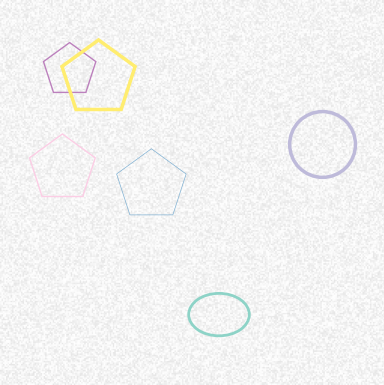[{"shape": "oval", "thickness": 2, "radius": 0.39, "center": [0.569, 0.183]}, {"shape": "circle", "thickness": 2.5, "radius": 0.43, "center": [0.838, 0.625]}, {"shape": "pentagon", "thickness": 0.5, "radius": 0.47, "center": [0.393, 0.519]}, {"shape": "pentagon", "thickness": 1, "radius": 0.45, "center": [0.162, 0.562]}, {"shape": "pentagon", "thickness": 1, "radius": 0.36, "center": [0.181, 0.818]}, {"shape": "pentagon", "thickness": 2.5, "radius": 0.5, "center": [0.256, 0.796]}]